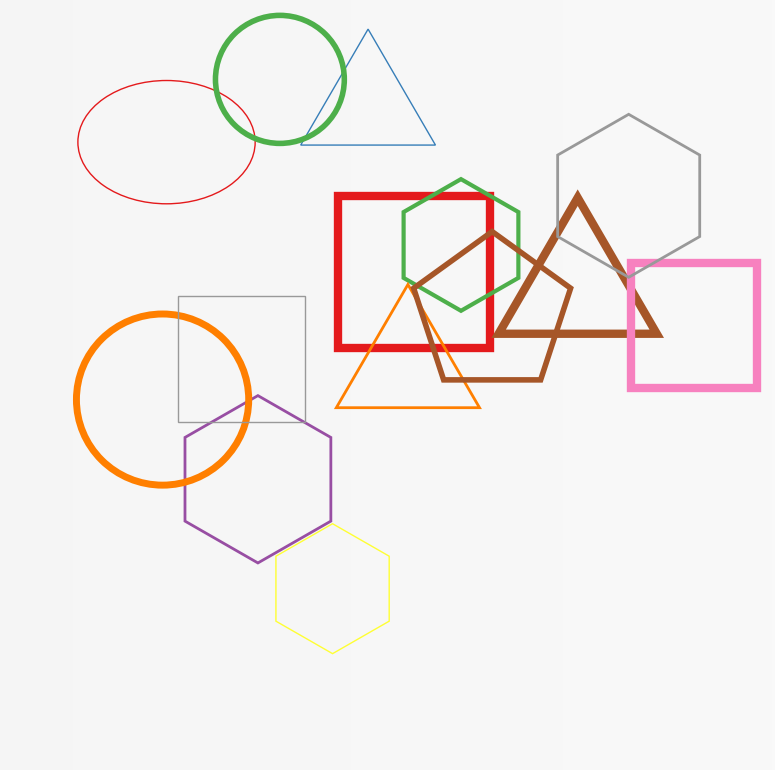[{"shape": "oval", "thickness": 0.5, "radius": 0.57, "center": [0.215, 0.815]}, {"shape": "square", "thickness": 3, "radius": 0.49, "center": [0.534, 0.647]}, {"shape": "triangle", "thickness": 0.5, "radius": 0.5, "center": [0.475, 0.862]}, {"shape": "hexagon", "thickness": 1.5, "radius": 0.43, "center": [0.595, 0.682]}, {"shape": "circle", "thickness": 2, "radius": 0.42, "center": [0.361, 0.897]}, {"shape": "hexagon", "thickness": 1, "radius": 0.54, "center": [0.333, 0.378]}, {"shape": "circle", "thickness": 2.5, "radius": 0.56, "center": [0.21, 0.481]}, {"shape": "triangle", "thickness": 1, "radius": 0.53, "center": [0.526, 0.524]}, {"shape": "hexagon", "thickness": 0.5, "radius": 0.42, "center": [0.429, 0.235]}, {"shape": "pentagon", "thickness": 2, "radius": 0.53, "center": [0.635, 0.593]}, {"shape": "triangle", "thickness": 3, "radius": 0.59, "center": [0.745, 0.625]}, {"shape": "square", "thickness": 3, "radius": 0.41, "center": [0.896, 0.577]}, {"shape": "square", "thickness": 0.5, "radius": 0.41, "center": [0.311, 0.534]}, {"shape": "hexagon", "thickness": 1, "radius": 0.53, "center": [0.811, 0.746]}]